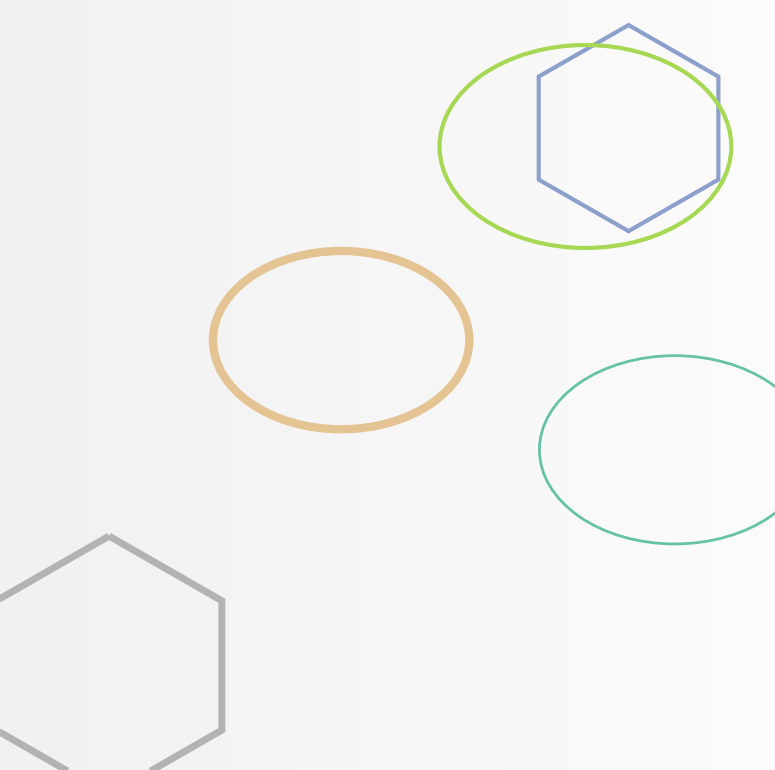[{"shape": "oval", "thickness": 1, "radius": 0.87, "center": [0.871, 0.416]}, {"shape": "hexagon", "thickness": 1.5, "radius": 0.67, "center": [0.811, 0.834]}, {"shape": "oval", "thickness": 1.5, "radius": 0.94, "center": [0.755, 0.81]}, {"shape": "oval", "thickness": 3, "radius": 0.83, "center": [0.44, 0.558]}, {"shape": "hexagon", "thickness": 2.5, "radius": 0.84, "center": [0.141, 0.136]}]